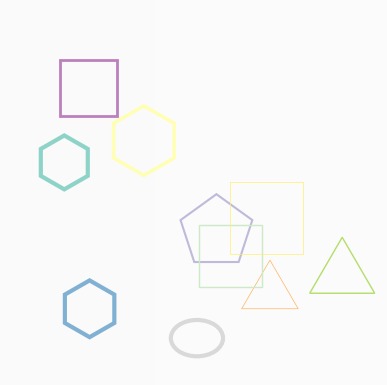[{"shape": "hexagon", "thickness": 3, "radius": 0.35, "center": [0.166, 0.578]}, {"shape": "hexagon", "thickness": 2.5, "radius": 0.45, "center": [0.371, 0.635]}, {"shape": "pentagon", "thickness": 1.5, "radius": 0.49, "center": [0.559, 0.398]}, {"shape": "hexagon", "thickness": 3, "radius": 0.37, "center": [0.231, 0.198]}, {"shape": "triangle", "thickness": 0.5, "radius": 0.42, "center": [0.697, 0.24]}, {"shape": "triangle", "thickness": 1, "radius": 0.48, "center": [0.883, 0.287]}, {"shape": "oval", "thickness": 3, "radius": 0.34, "center": [0.508, 0.122]}, {"shape": "square", "thickness": 2, "radius": 0.36, "center": [0.229, 0.771]}, {"shape": "square", "thickness": 1, "radius": 0.41, "center": [0.594, 0.335]}, {"shape": "square", "thickness": 0.5, "radius": 0.47, "center": [0.687, 0.434]}]